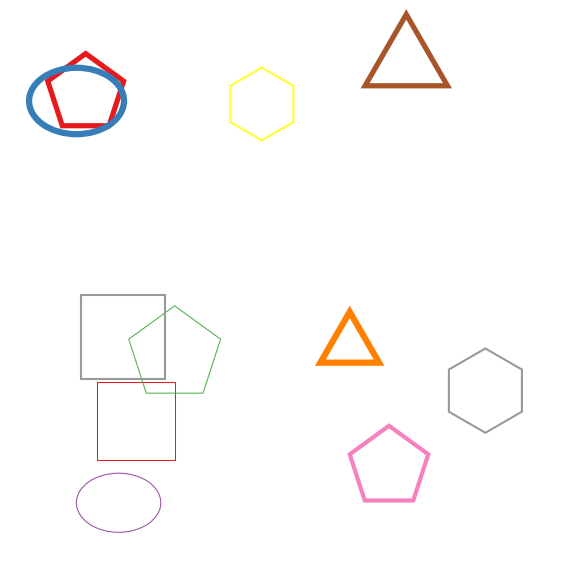[{"shape": "square", "thickness": 0.5, "radius": 0.34, "center": [0.235, 0.27]}, {"shape": "pentagon", "thickness": 2.5, "radius": 0.35, "center": [0.148, 0.837]}, {"shape": "oval", "thickness": 3, "radius": 0.41, "center": [0.133, 0.824]}, {"shape": "pentagon", "thickness": 0.5, "radius": 0.42, "center": [0.302, 0.386]}, {"shape": "oval", "thickness": 0.5, "radius": 0.37, "center": [0.205, 0.129]}, {"shape": "triangle", "thickness": 3, "radius": 0.29, "center": [0.606, 0.4]}, {"shape": "hexagon", "thickness": 1, "radius": 0.32, "center": [0.453, 0.819]}, {"shape": "triangle", "thickness": 2.5, "radius": 0.41, "center": [0.704, 0.892]}, {"shape": "pentagon", "thickness": 2, "radius": 0.36, "center": [0.674, 0.19]}, {"shape": "hexagon", "thickness": 1, "radius": 0.36, "center": [0.841, 0.323]}, {"shape": "square", "thickness": 1, "radius": 0.36, "center": [0.213, 0.415]}]